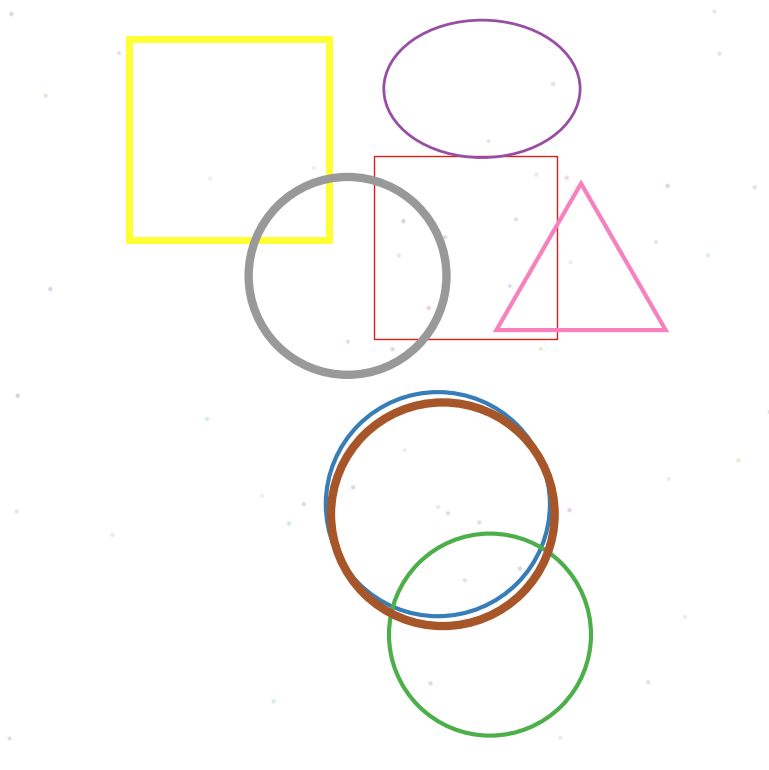[{"shape": "square", "thickness": 0.5, "radius": 0.59, "center": [0.605, 0.678]}, {"shape": "circle", "thickness": 1.5, "radius": 0.73, "center": [0.569, 0.345]}, {"shape": "circle", "thickness": 1.5, "radius": 0.66, "center": [0.636, 0.176]}, {"shape": "oval", "thickness": 1, "radius": 0.64, "center": [0.626, 0.885]}, {"shape": "square", "thickness": 2.5, "radius": 0.65, "center": [0.297, 0.819]}, {"shape": "circle", "thickness": 3, "radius": 0.73, "center": [0.575, 0.332]}, {"shape": "triangle", "thickness": 1.5, "radius": 0.63, "center": [0.755, 0.635]}, {"shape": "circle", "thickness": 3, "radius": 0.64, "center": [0.451, 0.642]}]